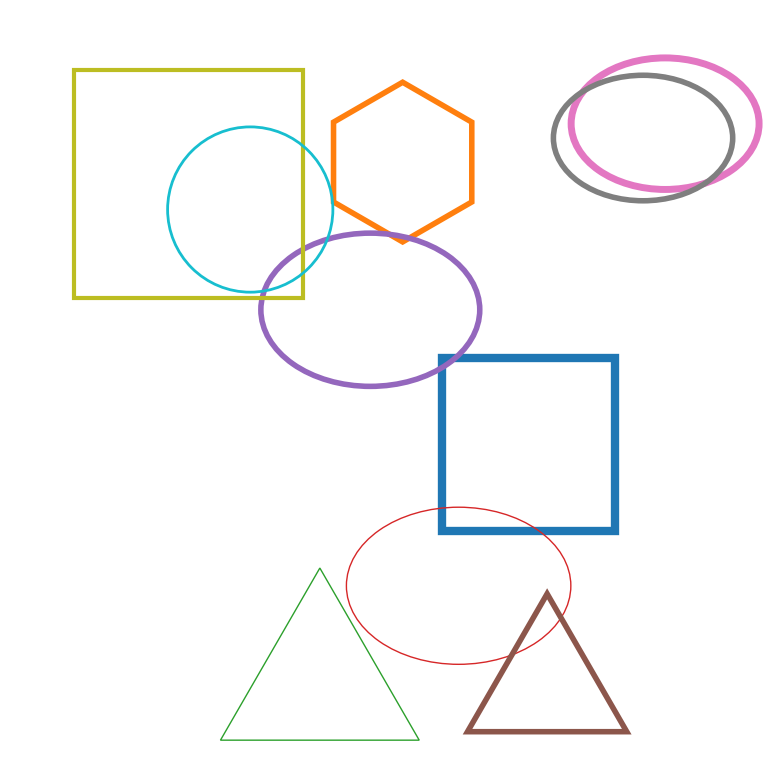[{"shape": "square", "thickness": 3, "radius": 0.56, "center": [0.686, 0.422]}, {"shape": "hexagon", "thickness": 2, "radius": 0.52, "center": [0.523, 0.79]}, {"shape": "triangle", "thickness": 0.5, "radius": 0.75, "center": [0.415, 0.113]}, {"shape": "oval", "thickness": 0.5, "radius": 0.73, "center": [0.596, 0.239]}, {"shape": "oval", "thickness": 2, "radius": 0.71, "center": [0.481, 0.598]}, {"shape": "triangle", "thickness": 2, "radius": 0.6, "center": [0.711, 0.109]}, {"shape": "oval", "thickness": 2.5, "radius": 0.61, "center": [0.864, 0.839]}, {"shape": "oval", "thickness": 2, "radius": 0.58, "center": [0.835, 0.821]}, {"shape": "square", "thickness": 1.5, "radius": 0.74, "center": [0.245, 0.761]}, {"shape": "circle", "thickness": 1, "radius": 0.54, "center": [0.325, 0.728]}]